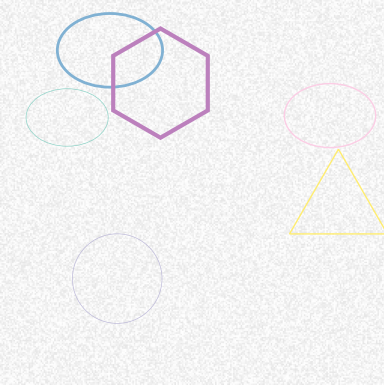[{"shape": "oval", "thickness": 0.5, "radius": 0.53, "center": [0.174, 0.695]}, {"shape": "circle", "thickness": 0.5, "radius": 0.58, "center": [0.304, 0.276]}, {"shape": "oval", "thickness": 2, "radius": 0.68, "center": [0.286, 0.869]}, {"shape": "oval", "thickness": 1, "radius": 0.59, "center": [0.857, 0.7]}, {"shape": "hexagon", "thickness": 3, "radius": 0.71, "center": [0.417, 0.784]}, {"shape": "triangle", "thickness": 1, "radius": 0.73, "center": [0.879, 0.466]}]